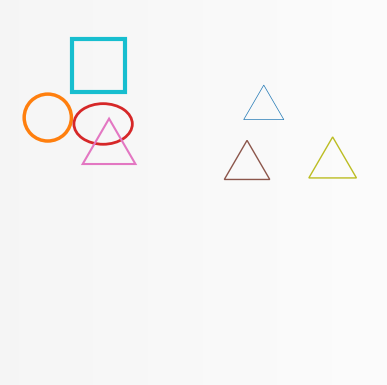[{"shape": "triangle", "thickness": 0.5, "radius": 0.3, "center": [0.681, 0.719]}, {"shape": "circle", "thickness": 2.5, "radius": 0.3, "center": [0.123, 0.695]}, {"shape": "oval", "thickness": 2, "radius": 0.38, "center": [0.266, 0.678]}, {"shape": "triangle", "thickness": 1, "radius": 0.34, "center": [0.638, 0.568]}, {"shape": "triangle", "thickness": 1.5, "radius": 0.39, "center": [0.281, 0.613]}, {"shape": "triangle", "thickness": 1, "radius": 0.35, "center": [0.858, 0.573]}, {"shape": "square", "thickness": 3, "radius": 0.34, "center": [0.254, 0.829]}]